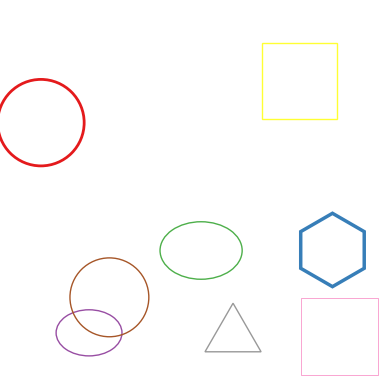[{"shape": "circle", "thickness": 2, "radius": 0.56, "center": [0.106, 0.681]}, {"shape": "hexagon", "thickness": 2.5, "radius": 0.48, "center": [0.864, 0.351]}, {"shape": "oval", "thickness": 1, "radius": 0.53, "center": [0.522, 0.349]}, {"shape": "oval", "thickness": 1, "radius": 0.43, "center": [0.231, 0.136]}, {"shape": "square", "thickness": 1, "radius": 0.49, "center": [0.777, 0.79]}, {"shape": "circle", "thickness": 1, "radius": 0.51, "center": [0.284, 0.228]}, {"shape": "square", "thickness": 0.5, "radius": 0.5, "center": [0.882, 0.125]}, {"shape": "triangle", "thickness": 1, "radius": 0.42, "center": [0.605, 0.128]}]